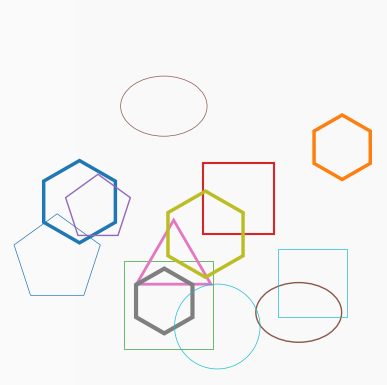[{"shape": "hexagon", "thickness": 2.5, "radius": 0.53, "center": [0.205, 0.476]}, {"shape": "pentagon", "thickness": 0.5, "radius": 0.59, "center": [0.148, 0.328]}, {"shape": "hexagon", "thickness": 2.5, "radius": 0.42, "center": [0.883, 0.618]}, {"shape": "square", "thickness": 0.5, "radius": 0.57, "center": [0.435, 0.208]}, {"shape": "square", "thickness": 1.5, "radius": 0.46, "center": [0.616, 0.484]}, {"shape": "pentagon", "thickness": 1, "radius": 0.44, "center": [0.253, 0.46]}, {"shape": "oval", "thickness": 0.5, "radius": 0.56, "center": [0.423, 0.724]}, {"shape": "oval", "thickness": 1, "radius": 0.55, "center": [0.771, 0.188]}, {"shape": "triangle", "thickness": 2, "radius": 0.55, "center": [0.448, 0.317]}, {"shape": "hexagon", "thickness": 3, "radius": 0.42, "center": [0.424, 0.218]}, {"shape": "hexagon", "thickness": 2.5, "radius": 0.56, "center": [0.53, 0.392]}, {"shape": "square", "thickness": 0.5, "radius": 0.45, "center": [0.806, 0.265]}, {"shape": "circle", "thickness": 0.5, "radius": 0.55, "center": [0.561, 0.152]}]